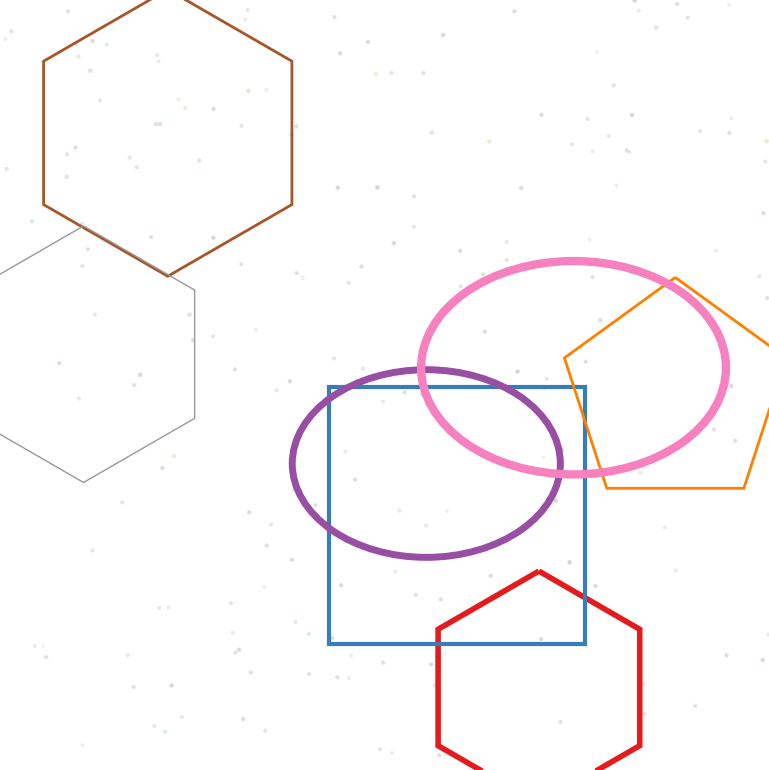[{"shape": "hexagon", "thickness": 2, "radius": 0.76, "center": [0.7, 0.107]}, {"shape": "square", "thickness": 1.5, "radius": 0.83, "center": [0.593, 0.331]}, {"shape": "oval", "thickness": 2.5, "radius": 0.87, "center": [0.554, 0.398]}, {"shape": "pentagon", "thickness": 1, "radius": 0.76, "center": [0.877, 0.488]}, {"shape": "hexagon", "thickness": 1, "radius": 0.93, "center": [0.218, 0.827]}, {"shape": "oval", "thickness": 3, "radius": 0.99, "center": [0.745, 0.522]}, {"shape": "hexagon", "thickness": 0.5, "radius": 0.83, "center": [0.109, 0.54]}]